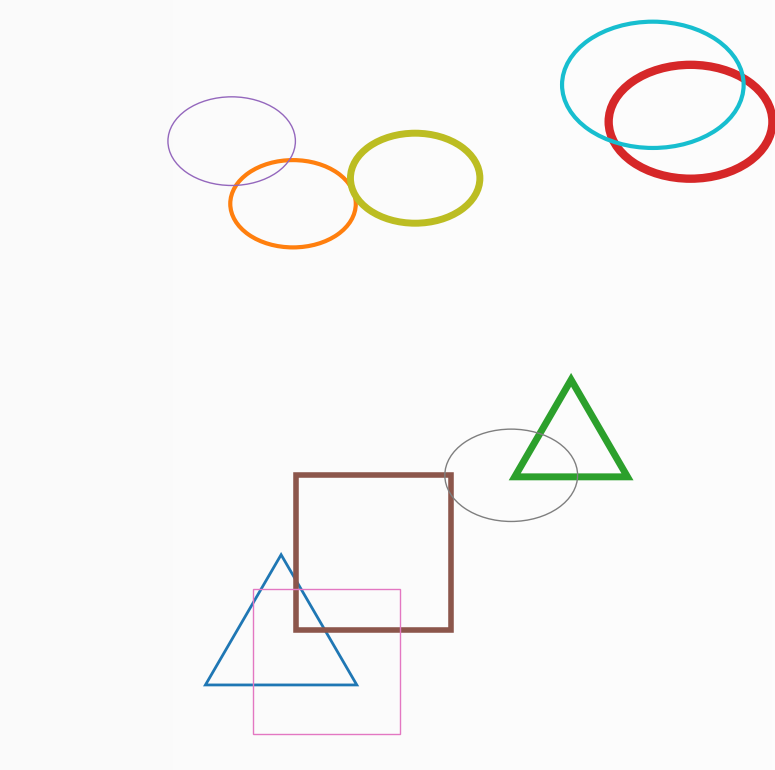[{"shape": "triangle", "thickness": 1, "radius": 0.56, "center": [0.363, 0.167]}, {"shape": "oval", "thickness": 1.5, "radius": 0.4, "center": [0.378, 0.735]}, {"shape": "triangle", "thickness": 2.5, "radius": 0.42, "center": [0.737, 0.423]}, {"shape": "oval", "thickness": 3, "radius": 0.53, "center": [0.891, 0.842]}, {"shape": "oval", "thickness": 0.5, "radius": 0.41, "center": [0.299, 0.817]}, {"shape": "square", "thickness": 2, "radius": 0.5, "center": [0.482, 0.283]}, {"shape": "square", "thickness": 0.5, "radius": 0.47, "center": [0.421, 0.14]}, {"shape": "oval", "thickness": 0.5, "radius": 0.43, "center": [0.66, 0.383]}, {"shape": "oval", "thickness": 2.5, "radius": 0.42, "center": [0.536, 0.769]}, {"shape": "oval", "thickness": 1.5, "radius": 0.59, "center": [0.842, 0.89]}]